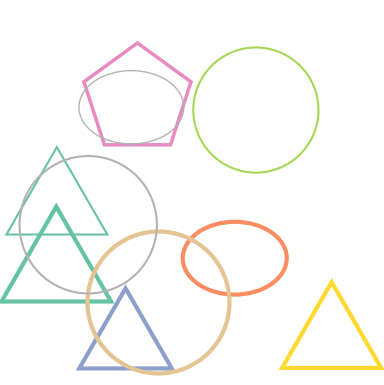[{"shape": "triangle", "thickness": 3, "radius": 0.82, "center": [0.146, 0.299]}, {"shape": "triangle", "thickness": 1.5, "radius": 0.76, "center": [0.148, 0.467]}, {"shape": "oval", "thickness": 3, "radius": 0.68, "center": [0.61, 0.329]}, {"shape": "triangle", "thickness": 3, "radius": 0.69, "center": [0.326, 0.112]}, {"shape": "pentagon", "thickness": 2.5, "radius": 0.73, "center": [0.357, 0.742]}, {"shape": "circle", "thickness": 1.5, "radius": 0.81, "center": [0.665, 0.714]}, {"shape": "triangle", "thickness": 3, "radius": 0.74, "center": [0.861, 0.119]}, {"shape": "circle", "thickness": 3, "radius": 0.92, "center": [0.412, 0.214]}, {"shape": "oval", "thickness": 1, "radius": 0.68, "center": [0.341, 0.721]}, {"shape": "circle", "thickness": 1.5, "radius": 0.89, "center": [0.229, 0.416]}]